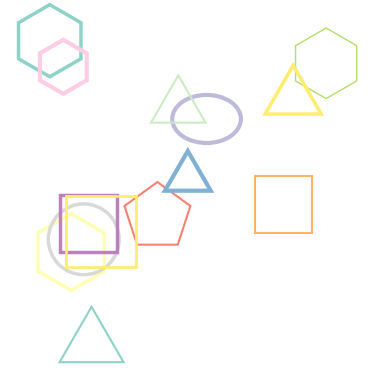[{"shape": "hexagon", "thickness": 2.5, "radius": 0.47, "center": [0.129, 0.894]}, {"shape": "triangle", "thickness": 1.5, "radius": 0.48, "center": [0.238, 0.107]}, {"shape": "hexagon", "thickness": 2.5, "radius": 0.5, "center": [0.185, 0.345]}, {"shape": "oval", "thickness": 3, "radius": 0.45, "center": [0.537, 0.691]}, {"shape": "pentagon", "thickness": 1.5, "radius": 0.45, "center": [0.409, 0.437]}, {"shape": "triangle", "thickness": 3, "radius": 0.34, "center": [0.488, 0.539]}, {"shape": "square", "thickness": 1.5, "radius": 0.37, "center": [0.737, 0.468]}, {"shape": "hexagon", "thickness": 1, "radius": 0.46, "center": [0.847, 0.836]}, {"shape": "hexagon", "thickness": 3, "radius": 0.35, "center": [0.164, 0.827]}, {"shape": "circle", "thickness": 2.5, "radius": 0.46, "center": [0.218, 0.378]}, {"shape": "square", "thickness": 2.5, "radius": 0.37, "center": [0.23, 0.419]}, {"shape": "triangle", "thickness": 1.5, "radius": 0.41, "center": [0.463, 0.722]}, {"shape": "triangle", "thickness": 2.5, "radius": 0.42, "center": [0.762, 0.746]}, {"shape": "square", "thickness": 2, "radius": 0.46, "center": [0.262, 0.398]}]